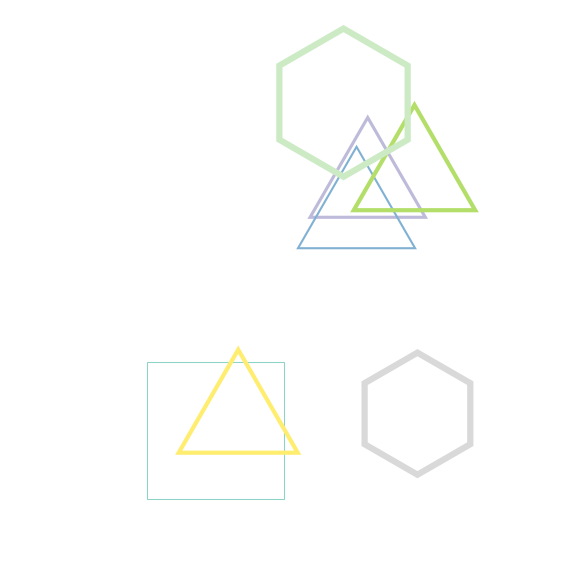[{"shape": "square", "thickness": 0.5, "radius": 0.6, "center": [0.373, 0.253]}, {"shape": "triangle", "thickness": 1.5, "radius": 0.58, "center": [0.637, 0.68]}, {"shape": "triangle", "thickness": 1, "radius": 0.59, "center": [0.617, 0.628]}, {"shape": "triangle", "thickness": 2, "radius": 0.61, "center": [0.718, 0.696]}, {"shape": "hexagon", "thickness": 3, "radius": 0.53, "center": [0.723, 0.283]}, {"shape": "hexagon", "thickness": 3, "radius": 0.64, "center": [0.595, 0.821]}, {"shape": "triangle", "thickness": 2, "radius": 0.59, "center": [0.413, 0.275]}]